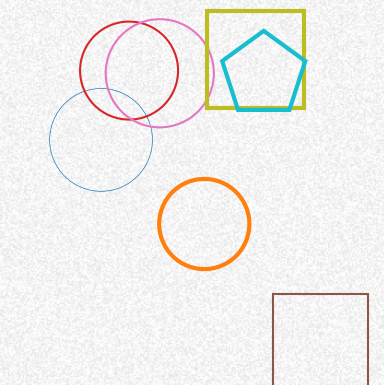[{"shape": "circle", "thickness": 0.5, "radius": 0.67, "center": [0.262, 0.637]}, {"shape": "circle", "thickness": 3, "radius": 0.59, "center": [0.531, 0.418]}, {"shape": "circle", "thickness": 1.5, "radius": 0.64, "center": [0.335, 0.817]}, {"shape": "square", "thickness": 1.5, "radius": 0.61, "center": [0.833, 0.115]}, {"shape": "circle", "thickness": 1.5, "radius": 0.7, "center": [0.415, 0.81]}, {"shape": "square", "thickness": 3, "radius": 0.63, "center": [0.663, 0.845]}, {"shape": "pentagon", "thickness": 3, "radius": 0.57, "center": [0.685, 0.806]}]